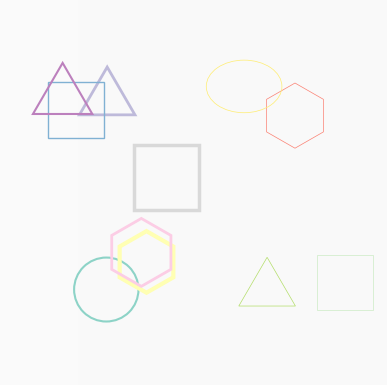[{"shape": "circle", "thickness": 1.5, "radius": 0.42, "center": [0.274, 0.248]}, {"shape": "hexagon", "thickness": 3, "radius": 0.4, "center": [0.378, 0.32]}, {"shape": "triangle", "thickness": 2, "radius": 0.41, "center": [0.277, 0.743]}, {"shape": "hexagon", "thickness": 0.5, "radius": 0.42, "center": [0.761, 0.7]}, {"shape": "square", "thickness": 1, "radius": 0.36, "center": [0.197, 0.715]}, {"shape": "triangle", "thickness": 0.5, "radius": 0.42, "center": [0.689, 0.247]}, {"shape": "hexagon", "thickness": 2, "radius": 0.44, "center": [0.365, 0.344]}, {"shape": "square", "thickness": 2.5, "radius": 0.42, "center": [0.43, 0.54]}, {"shape": "triangle", "thickness": 1.5, "radius": 0.44, "center": [0.162, 0.748]}, {"shape": "square", "thickness": 0.5, "radius": 0.36, "center": [0.89, 0.266]}, {"shape": "oval", "thickness": 0.5, "radius": 0.49, "center": [0.63, 0.775]}]